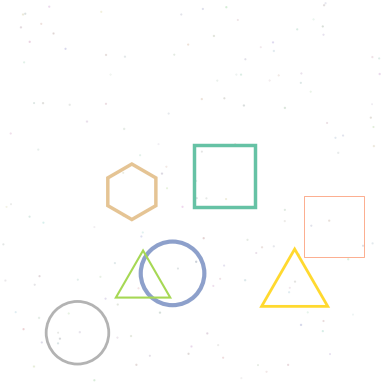[{"shape": "square", "thickness": 2.5, "radius": 0.4, "center": [0.583, 0.543]}, {"shape": "square", "thickness": 0.5, "radius": 0.39, "center": [0.868, 0.411]}, {"shape": "circle", "thickness": 3, "radius": 0.41, "center": [0.448, 0.29]}, {"shape": "triangle", "thickness": 1.5, "radius": 0.41, "center": [0.372, 0.268]}, {"shape": "triangle", "thickness": 2, "radius": 0.5, "center": [0.765, 0.254]}, {"shape": "hexagon", "thickness": 2.5, "radius": 0.36, "center": [0.342, 0.502]}, {"shape": "circle", "thickness": 2, "radius": 0.41, "center": [0.201, 0.136]}]